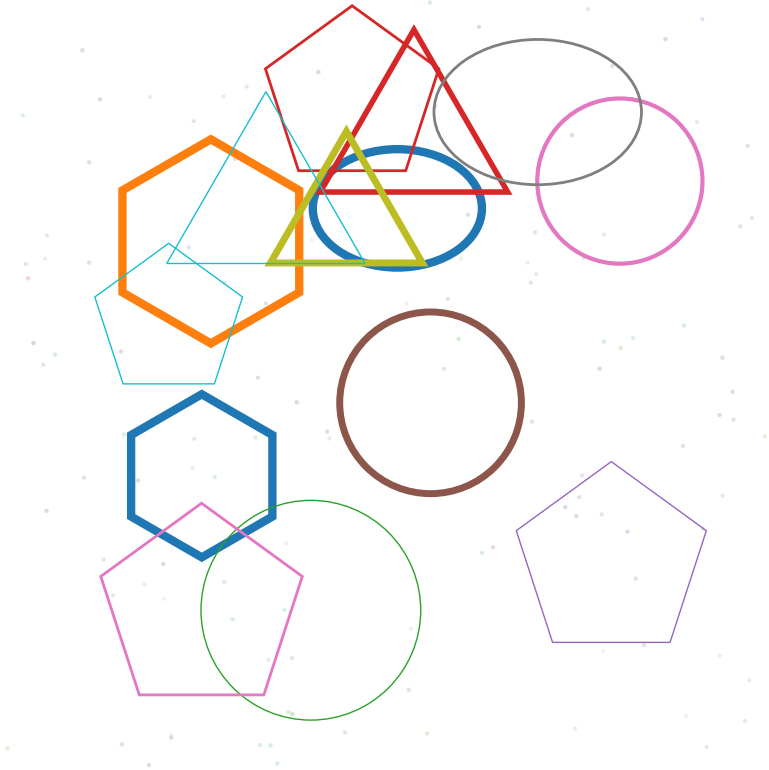[{"shape": "oval", "thickness": 3, "radius": 0.55, "center": [0.516, 0.729]}, {"shape": "hexagon", "thickness": 3, "radius": 0.53, "center": [0.262, 0.382]}, {"shape": "hexagon", "thickness": 3, "radius": 0.66, "center": [0.274, 0.687]}, {"shape": "circle", "thickness": 0.5, "radius": 0.71, "center": [0.404, 0.207]}, {"shape": "triangle", "thickness": 2, "radius": 0.7, "center": [0.538, 0.821]}, {"shape": "pentagon", "thickness": 1, "radius": 0.59, "center": [0.457, 0.874]}, {"shape": "pentagon", "thickness": 0.5, "radius": 0.65, "center": [0.794, 0.271]}, {"shape": "circle", "thickness": 2.5, "radius": 0.59, "center": [0.559, 0.477]}, {"shape": "circle", "thickness": 1.5, "radius": 0.54, "center": [0.805, 0.765]}, {"shape": "pentagon", "thickness": 1, "radius": 0.69, "center": [0.262, 0.209]}, {"shape": "oval", "thickness": 1, "radius": 0.67, "center": [0.698, 0.854]}, {"shape": "triangle", "thickness": 2.5, "radius": 0.57, "center": [0.45, 0.715]}, {"shape": "pentagon", "thickness": 0.5, "radius": 0.5, "center": [0.219, 0.583]}, {"shape": "triangle", "thickness": 0.5, "radius": 0.74, "center": [0.345, 0.732]}]